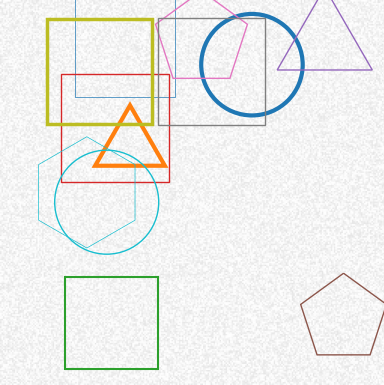[{"shape": "square", "thickness": 0.5, "radius": 0.65, "center": [0.325, 0.879]}, {"shape": "circle", "thickness": 3, "radius": 0.66, "center": [0.654, 0.832]}, {"shape": "triangle", "thickness": 3, "radius": 0.52, "center": [0.338, 0.622]}, {"shape": "square", "thickness": 1.5, "radius": 0.6, "center": [0.29, 0.161]}, {"shape": "square", "thickness": 1, "radius": 0.7, "center": [0.299, 0.666]}, {"shape": "triangle", "thickness": 1, "radius": 0.71, "center": [0.843, 0.89]}, {"shape": "pentagon", "thickness": 1, "radius": 0.59, "center": [0.892, 0.173]}, {"shape": "pentagon", "thickness": 1, "radius": 0.63, "center": [0.523, 0.898]}, {"shape": "square", "thickness": 1, "radius": 0.7, "center": [0.55, 0.814]}, {"shape": "square", "thickness": 2.5, "radius": 0.68, "center": [0.259, 0.815]}, {"shape": "circle", "thickness": 1, "radius": 0.68, "center": [0.277, 0.475]}, {"shape": "hexagon", "thickness": 0.5, "radius": 0.72, "center": [0.226, 0.5]}]